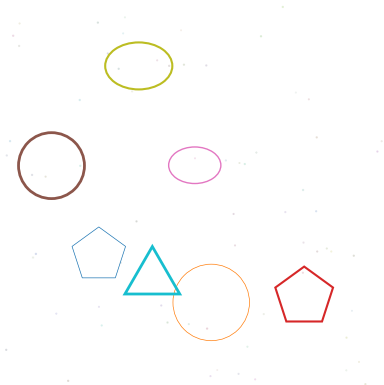[{"shape": "pentagon", "thickness": 0.5, "radius": 0.37, "center": [0.257, 0.337]}, {"shape": "circle", "thickness": 0.5, "radius": 0.5, "center": [0.549, 0.214]}, {"shape": "pentagon", "thickness": 1.5, "radius": 0.39, "center": [0.79, 0.229]}, {"shape": "circle", "thickness": 2, "radius": 0.43, "center": [0.134, 0.57]}, {"shape": "oval", "thickness": 1, "radius": 0.34, "center": [0.506, 0.571]}, {"shape": "oval", "thickness": 1.5, "radius": 0.44, "center": [0.36, 0.829]}, {"shape": "triangle", "thickness": 2, "radius": 0.41, "center": [0.396, 0.277]}]